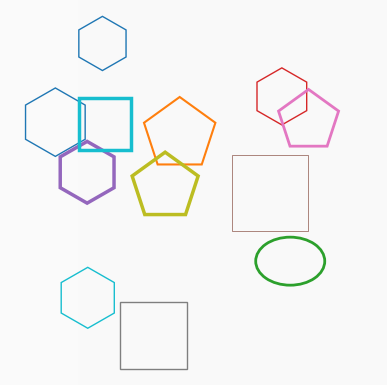[{"shape": "hexagon", "thickness": 1, "radius": 0.44, "center": [0.143, 0.683]}, {"shape": "hexagon", "thickness": 1, "radius": 0.35, "center": [0.264, 0.887]}, {"shape": "pentagon", "thickness": 1.5, "radius": 0.48, "center": [0.464, 0.651]}, {"shape": "oval", "thickness": 2, "radius": 0.45, "center": [0.749, 0.322]}, {"shape": "hexagon", "thickness": 1, "radius": 0.37, "center": [0.727, 0.75]}, {"shape": "hexagon", "thickness": 2.5, "radius": 0.4, "center": [0.225, 0.553]}, {"shape": "square", "thickness": 0.5, "radius": 0.49, "center": [0.697, 0.499]}, {"shape": "pentagon", "thickness": 2, "radius": 0.41, "center": [0.796, 0.686]}, {"shape": "square", "thickness": 1, "radius": 0.43, "center": [0.395, 0.129]}, {"shape": "pentagon", "thickness": 2.5, "radius": 0.45, "center": [0.426, 0.515]}, {"shape": "hexagon", "thickness": 1, "radius": 0.4, "center": [0.226, 0.227]}, {"shape": "square", "thickness": 2.5, "radius": 0.34, "center": [0.27, 0.677]}]